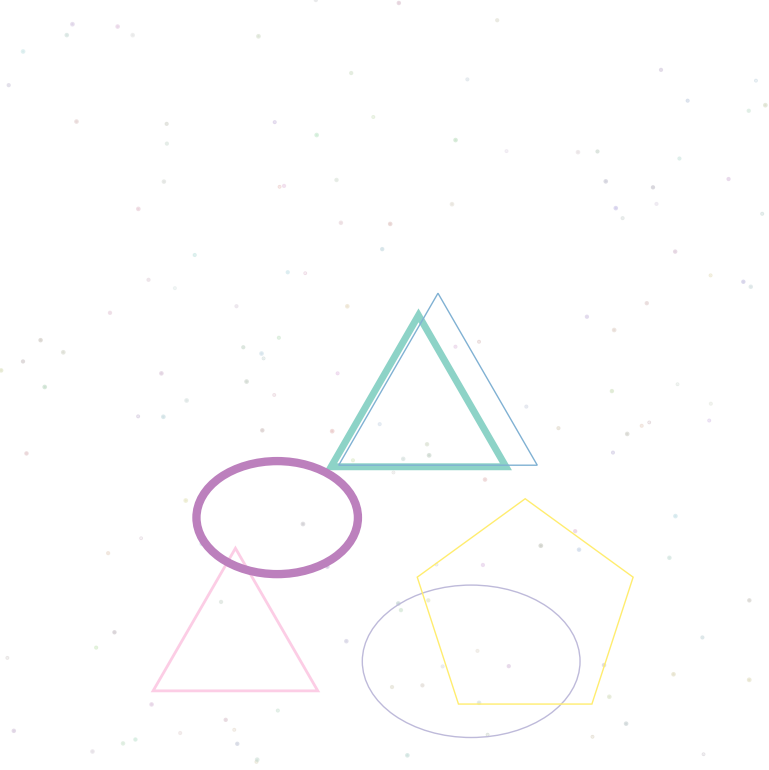[{"shape": "triangle", "thickness": 2.5, "radius": 0.66, "center": [0.544, 0.459]}, {"shape": "oval", "thickness": 0.5, "radius": 0.71, "center": [0.612, 0.141]}, {"shape": "triangle", "thickness": 0.5, "radius": 0.74, "center": [0.569, 0.47]}, {"shape": "triangle", "thickness": 1, "radius": 0.62, "center": [0.306, 0.165]}, {"shape": "oval", "thickness": 3, "radius": 0.52, "center": [0.36, 0.328]}, {"shape": "pentagon", "thickness": 0.5, "radius": 0.74, "center": [0.682, 0.205]}]